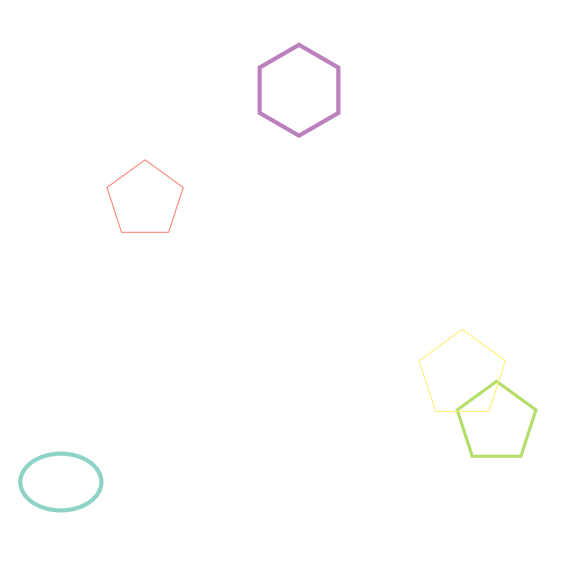[{"shape": "oval", "thickness": 2, "radius": 0.35, "center": [0.105, 0.164]}, {"shape": "pentagon", "thickness": 0.5, "radius": 0.35, "center": [0.251, 0.653]}, {"shape": "pentagon", "thickness": 1.5, "radius": 0.36, "center": [0.86, 0.267]}, {"shape": "hexagon", "thickness": 2, "radius": 0.39, "center": [0.518, 0.843]}, {"shape": "pentagon", "thickness": 0.5, "radius": 0.39, "center": [0.8, 0.35]}]